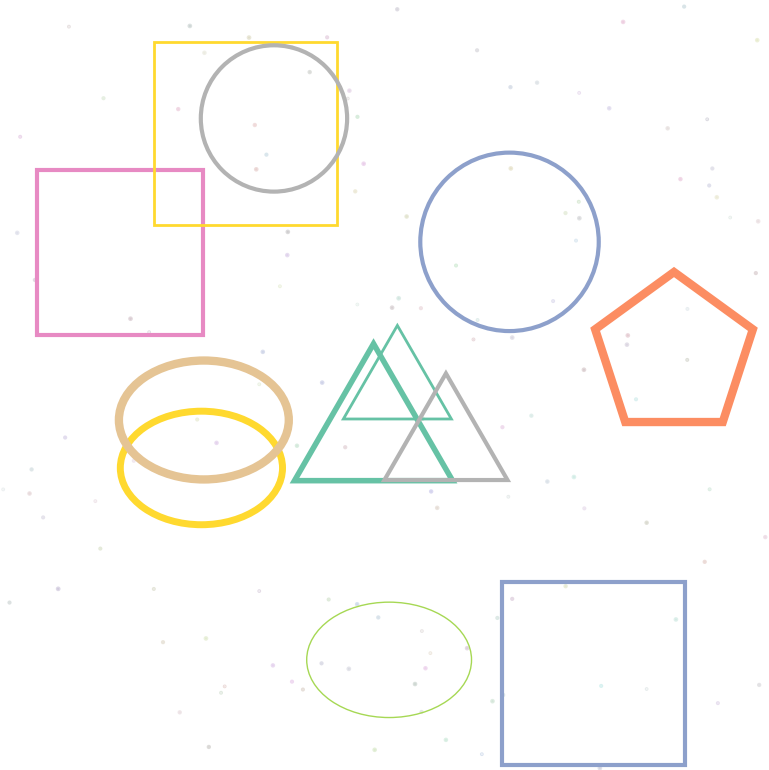[{"shape": "triangle", "thickness": 1, "radius": 0.4, "center": [0.516, 0.496]}, {"shape": "triangle", "thickness": 2, "radius": 0.59, "center": [0.485, 0.435]}, {"shape": "pentagon", "thickness": 3, "radius": 0.54, "center": [0.875, 0.539]}, {"shape": "square", "thickness": 1.5, "radius": 0.59, "center": [0.77, 0.125]}, {"shape": "circle", "thickness": 1.5, "radius": 0.58, "center": [0.662, 0.686]}, {"shape": "square", "thickness": 1.5, "radius": 0.54, "center": [0.156, 0.672]}, {"shape": "oval", "thickness": 0.5, "radius": 0.54, "center": [0.505, 0.143]}, {"shape": "square", "thickness": 1, "radius": 0.59, "center": [0.319, 0.826]}, {"shape": "oval", "thickness": 2.5, "radius": 0.53, "center": [0.262, 0.392]}, {"shape": "oval", "thickness": 3, "radius": 0.55, "center": [0.265, 0.455]}, {"shape": "circle", "thickness": 1.5, "radius": 0.48, "center": [0.356, 0.846]}, {"shape": "triangle", "thickness": 1.5, "radius": 0.46, "center": [0.579, 0.423]}]